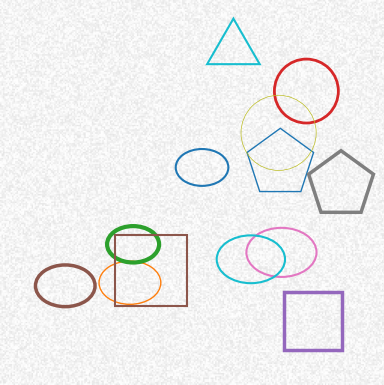[{"shape": "pentagon", "thickness": 1, "radius": 0.45, "center": [0.728, 0.576]}, {"shape": "oval", "thickness": 1.5, "radius": 0.34, "center": [0.525, 0.565]}, {"shape": "oval", "thickness": 1, "radius": 0.4, "center": [0.337, 0.266]}, {"shape": "oval", "thickness": 3, "radius": 0.34, "center": [0.346, 0.365]}, {"shape": "circle", "thickness": 2, "radius": 0.42, "center": [0.796, 0.763]}, {"shape": "square", "thickness": 2.5, "radius": 0.38, "center": [0.812, 0.167]}, {"shape": "oval", "thickness": 2.5, "radius": 0.39, "center": [0.17, 0.258]}, {"shape": "square", "thickness": 1.5, "radius": 0.47, "center": [0.391, 0.297]}, {"shape": "oval", "thickness": 1.5, "radius": 0.46, "center": [0.731, 0.344]}, {"shape": "pentagon", "thickness": 2.5, "radius": 0.44, "center": [0.886, 0.52]}, {"shape": "circle", "thickness": 0.5, "radius": 0.49, "center": [0.724, 0.655]}, {"shape": "oval", "thickness": 1.5, "radius": 0.44, "center": [0.652, 0.327]}, {"shape": "triangle", "thickness": 1.5, "radius": 0.39, "center": [0.606, 0.873]}]